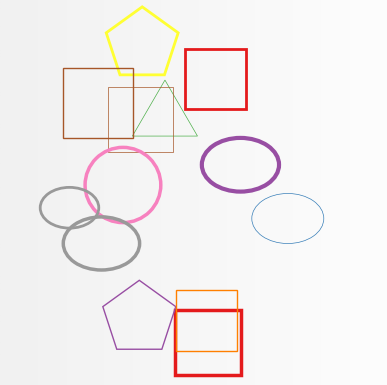[{"shape": "square", "thickness": 2, "radius": 0.39, "center": [0.557, 0.794]}, {"shape": "square", "thickness": 2.5, "radius": 0.42, "center": [0.537, 0.11]}, {"shape": "oval", "thickness": 0.5, "radius": 0.46, "center": [0.743, 0.432]}, {"shape": "triangle", "thickness": 0.5, "radius": 0.48, "center": [0.426, 0.695]}, {"shape": "pentagon", "thickness": 1, "radius": 0.49, "center": [0.359, 0.173]}, {"shape": "oval", "thickness": 3, "radius": 0.5, "center": [0.62, 0.572]}, {"shape": "square", "thickness": 1, "radius": 0.4, "center": [0.533, 0.167]}, {"shape": "pentagon", "thickness": 2, "radius": 0.49, "center": [0.367, 0.885]}, {"shape": "square", "thickness": 1, "radius": 0.45, "center": [0.253, 0.732]}, {"shape": "square", "thickness": 0.5, "radius": 0.42, "center": [0.363, 0.689]}, {"shape": "circle", "thickness": 2.5, "radius": 0.49, "center": [0.317, 0.519]}, {"shape": "oval", "thickness": 2, "radius": 0.38, "center": [0.179, 0.46]}, {"shape": "oval", "thickness": 2.5, "radius": 0.49, "center": [0.262, 0.368]}]